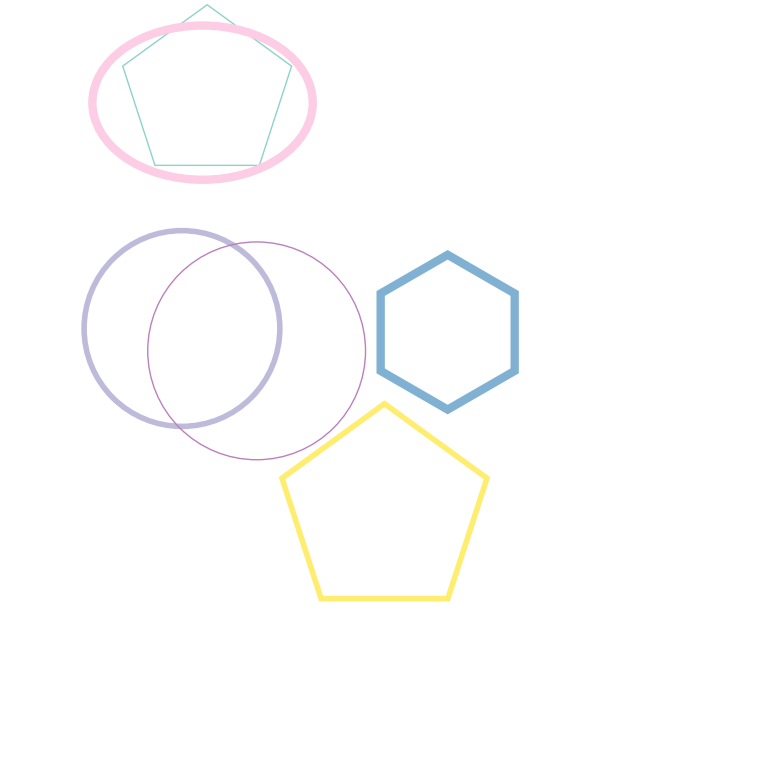[{"shape": "pentagon", "thickness": 0.5, "radius": 0.58, "center": [0.269, 0.879]}, {"shape": "circle", "thickness": 2, "radius": 0.64, "center": [0.236, 0.573]}, {"shape": "hexagon", "thickness": 3, "radius": 0.5, "center": [0.581, 0.569]}, {"shape": "oval", "thickness": 3, "radius": 0.72, "center": [0.263, 0.867]}, {"shape": "circle", "thickness": 0.5, "radius": 0.71, "center": [0.333, 0.544]}, {"shape": "pentagon", "thickness": 2, "radius": 0.7, "center": [0.499, 0.336]}]